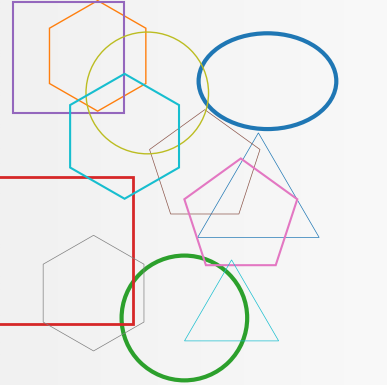[{"shape": "oval", "thickness": 3, "radius": 0.89, "center": [0.69, 0.789]}, {"shape": "triangle", "thickness": 0.5, "radius": 0.91, "center": [0.667, 0.474]}, {"shape": "hexagon", "thickness": 1, "radius": 0.72, "center": [0.252, 0.855]}, {"shape": "circle", "thickness": 3, "radius": 0.81, "center": [0.476, 0.174]}, {"shape": "square", "thickness": 2, "radius": 0.95, "center": [0.152, 0.349]}, {"shape": "square", "thickness": 1.5, "radius": 0.72, "center": [0.176, 0.85]}, {"shape": "pentagon", "thickness": 0.5, "radius": 0.75, "center": [0.528, 0.565]}, {"shape": "pentagon", "thickness": 1.5, "radius": 0.77, "center": [0.621, 0.435]}, {"shape": "hexagon", "thickness": 0.5, "radius": 0.75, "center": [0.241, 0.239]}, {"shape": "circle", "thickness": 1, "radius": 0.79, "center": [0.38, 0.759]}, {"shape": "triangle", "thickness": 0.5, "radius": 0.7, "center": [0.598, 0.185]}, {"shape": "hexagon", "thickness": 1.5, "radius": 0.81, "center": [0.321, 0.646]}]